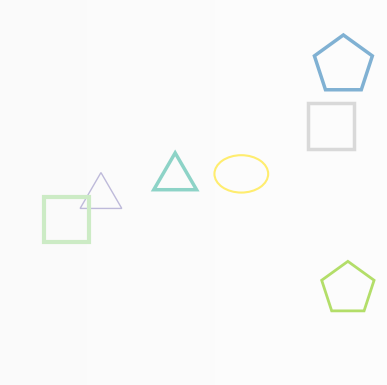[{"shape": "triangle", "thickness": 2.5, "radius": 0.32, "center": [0.452, 0.539]}, {"shape": "triangle", "thickness": 1, "radius": 0.31, "center": [0.261, 0.49]}, {"shape": "pentagon", "thickness": 2.5, "radius": 0.39, "center": [0.886, 0.83]}, {"shape": "pentagon", "thickness": 2, "radius": 0.36, "center": [0.898, 0.25]}, {"shape": "square", "thickness": 2.5, "radius": 0.3, "center": [0.855, 0.673]}, {"shape": "square", "thickness": 3, "radius": 0.29, "center": [0.172, 0.429]}, {"shape": "oval", "thickness": 1.5, "radius": 0.35, "center": [0.623, 0.548]}]